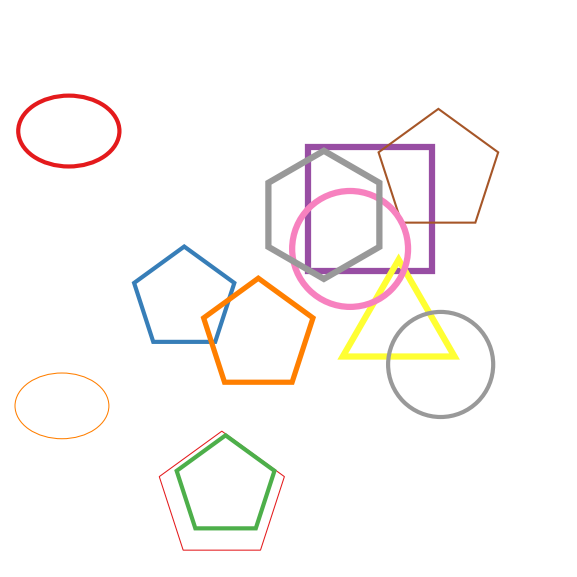[{"shape": "pentagon", "thickness": 0.5, "radius": 0.57, "center": [0.384, 0.139]}, {"shape": "oval", "thickness": 2, "radius": 0.44, "center": [0.119, 0.772]}, {"shape": "pentagon", "thickness": 2, "radius": 0.46, "center": [0.319, 0.481]}, {"shape": "pentagon", "thickness": 2, "radius": 0.45, "center": [0.391, 0.156]}, {"shape": "square", "thickness": 3, "radius": 0.54, "center": [0.641, 0.637]}, {"shape": "oval", "thickness": 0.5, "radius": 0.41, "center": [0.107, 0.296]}, {"shape": "pentagon", "thickness": 2.5, "radius": 0.5, "center": [0.447, 0.418]}, {"shape": "triangle", "thickness": 3, "radius": 0.56, "center": [0.69, 0.438]}, {"shape": "pentagon", "thickness": 1, "radius": 0.54, "center": [0.759, 0.702]}, {"shape": "circle", "thickness": 3, "radius": 0.5, "center": [0.606, 0.568]}, {"shape": "hexagon", "thickness": 3, "radius": 0.55, "center": [0.561, 0.627]}, {"shape": "circle", "thickness": 2, "radius": 0.45, "center": [0.763, 0.368]}]